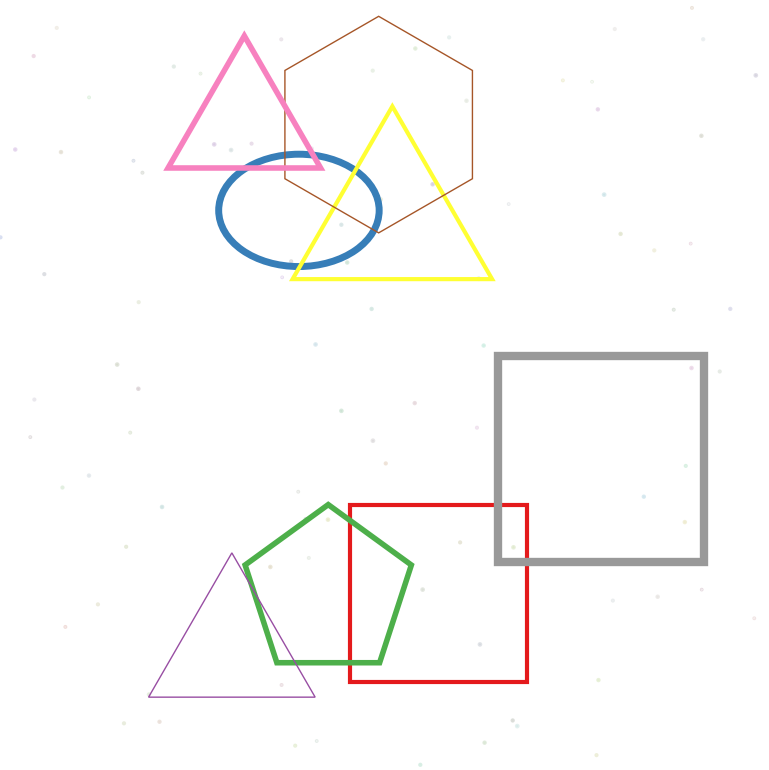[{"shape": "square", "thickness": 1.5, "radius": 0.57, "center": [0.569, 0.229]}, {"shape": "oval", "thickness": 2.5, "radius": 0.52, "center": [0.388, 0.727]}, {"shape": "pentagon", "thickness": 2, "radius": 0.57, "center": [0.426, 0.231]}, {"shape": "triangle", "thickness": 0.5, "radius": 0.62, "center": [0.301, 0.157]}, {"shape": "triangle", "thickness": 1.5, "radius": 0.75, "center": [0.51, 0.712]}, {"shape": "hexagon", "thickness": 0.5, "radius": 0.7, "center": [0.492, 0.838]}, {"shape": "triangle", "thickness": 2, "radius": 0.57, "center": [0.317, 0.839]}, {"shape": "square", "thickness": 3, "radius": 0.67, "center": [0.78, 0.404]}]